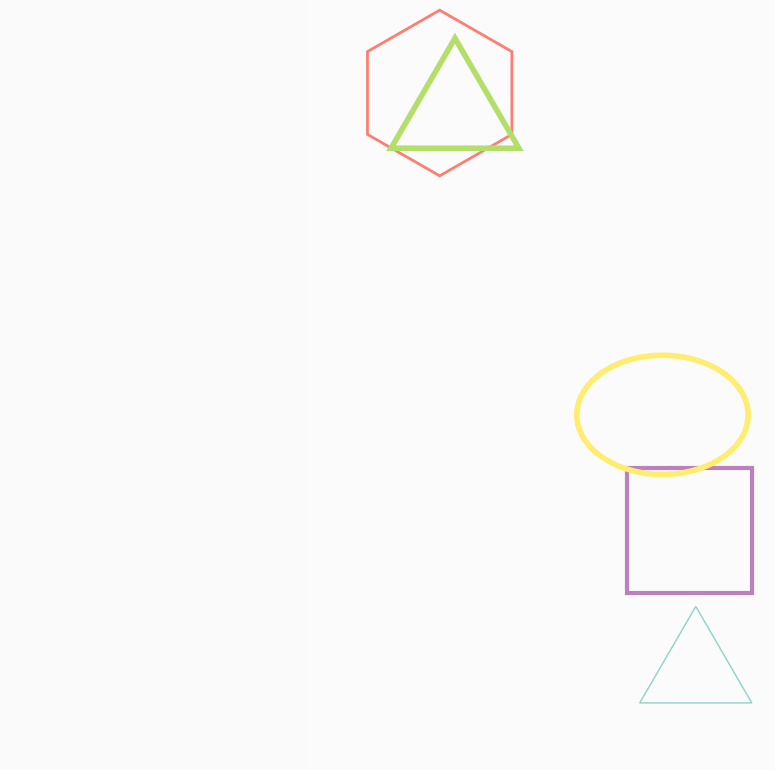[{"shape": "triangle", "thickness": 0.5, "radius": 0.42, "center": [0.898, 0.129]}, {"shape": "hexagon", "thickness": 1, "radius": 0.54, "center": [0.567, 0.879]}, {"shape": "triangle", "thickness": 2, "radius": 0.48, "center": [0.587, 0.855]}, {"shape": "square", "thickness": 1.5, "radius": 0.41, "center": [0.89, 0.311]}, {"shape": "oval", "thickness": 2, "radius": 0.55, "center": [0.855, 0.461]}]